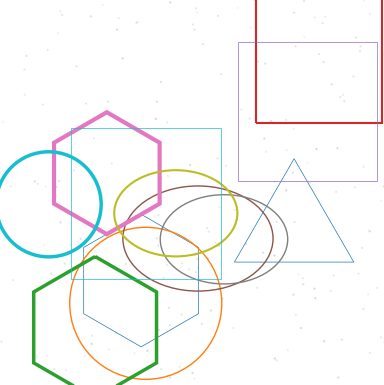[{"shape": "hexagon", "thickness": 0.5, "radius": 0.86, "center": [0.367, 0.271]}, {"shape": "triangle", "thickness": 0.5, "radius": 0.9, "center": [0.764, 0.409]}, {"shape": "circle", "thickness": 1, "radius": 0.99, "center": [0.379, 0.212]}, {"shape": "hexagon", "thickness": 2.5, "radius": 0.92, "center": [0.247, 0.15]}, {"shape": "square", "thickness": 1.5, "radius": 0.82, "center": [0.829, 0.843]}, {"shape": "square", "thickness": 0.5, "radius": 0.9, "center": [0.799, 0.711]}, {"shape": "oval", "thickness": 1, "radius": 0.97, "center": [0.514, 0.38]}, {"shape": "hexagon", "thickness": 3, "radius": 0.79, "center": [0.277, 0.55]}, {"shape": "oval", "thickness": 1, "radius": 0.83, "center": [0.582, 0.378]}, {"shape": "oval", "thickness": 1.5, "radius": 0.8, "center": [0.457, 0.446]}, {"shape": "circle", "thickness": 2.5, "radius": 0.68, "center": [0.126, 0.469]}, {"shape": "square", "thickness": 0.5, "radius": 0.98, "center": [0.379, 0.472]}]